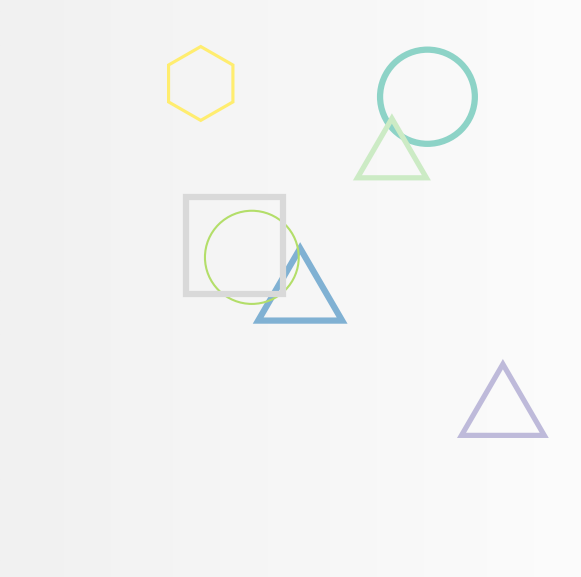[{"shape": "circle", "thickness": 3, "radius": 0.41, "center": [0.735, 0.832]}, {"shape": "triangle", "thickness": 2.5, "radius": 0.41, "center": [0.865, 0.286]}, {"shape": "triangle", "thickness": 3, "radius": 0.42, "center": [0.516, 0.486]}, {"shape": "circle", "thickness": 1, "radius": 0.4, "center": [0.433, 0.554]}, {"shape": "square", "thickness": 3, "radius": 0.42, "center": [0.403, 0.575]}, {"shape": "triangle", "thickness": 2.5, "radius": 0.34, "center": [0.674, 0.725]}, {"shape": "hexagon", "thickness": 1.5, "radius": 0.32, "center": [0.345, 0.855]}]